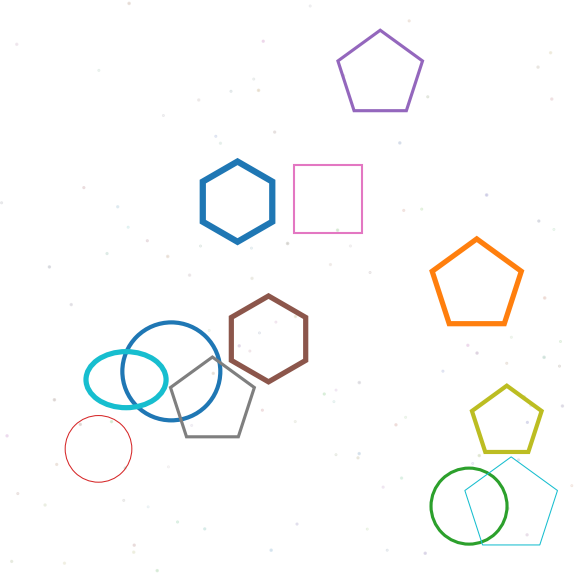[{"shape": "circle", "thickness": 2, "radius": 0.42, "center": [0.297, 0.356]}, {"shape": "hexagon", "thickness": 3, "radius": 0.35, "center": [0.411, 0.65]}, {"shape": "pentagon", "thickness": 2.5, "radius": 0.41, "center": [0.826, 0.504]}, {"shape": "circle", "thickness": 1.5, "radius": 0.33, "center": [0.812, 0.123]}, {"shape": "circle", "thickness": 0.5, "radius": 0.29, "center": [0.171, 0.222]}, {"shape": "pentagon", "thickness": 1.5, "radius": 0.39, "center": [0.658, 0.87]}, {"shape": "hexagon", "thickness": 2.5, "radius": 0.37, "center": [0.465, 0.412]}, {"shape": "square", "thickness": 1, "radius": 0.29, "center": [0.567, 0.655]}, {"shape": "pentagon", "thickness": 1.5, "radius": 0.38, "center": [0.368, 0.305]}, {"shape": "pentagon", "thickness": 2, "radius": 0.32, "center": [0.878, 0.268]}, {"shape": "pentagon", "thickness": 0.5, "radius": 0.42, "center": [0.885, 0.124]}, {"shape": "oval", "thickness": 2.5, "radius": 0.35, "center": [0.218, 0.342]}]